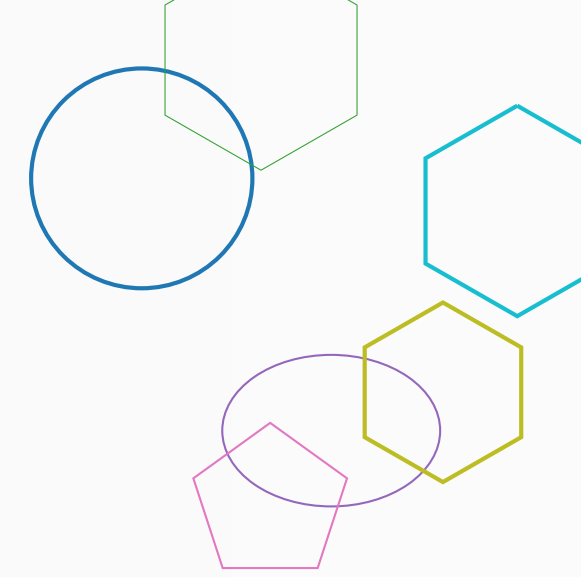[{"shape": "circle", "thickness": 2, "radius": 0.95, "center": [0.244, 0.69]}, {"shape": "hexagon", "thickness": 0.5, "radius": 0.95, "center": [0.449, 0.895]}, {"shape": "oval", "thickness": 1, "radius": 0.94, "center": [0.57, 0.253]}, {"shape": "pentagon", "thickness": 1, "radius": 0.69, "center": [0.465, 0.128]}, {"shape": "hexagon", "thickness": 2, "radius": 0.78, "center": [0.762, 0.32]}, {"shape": "hexagon", "thickness": 2, "radius": 0.91, "center": [0.89, 0.634]}]